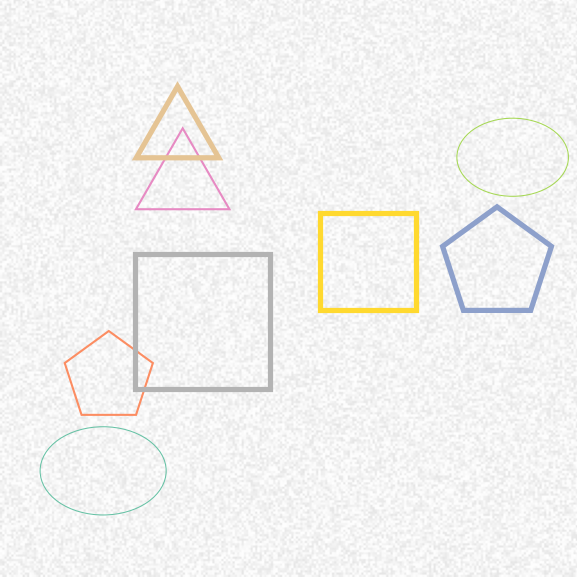[{"shape": "oval", "thickness": 0.5, "radius": 0.55, "center": [0.179, 0.184]}, {"shape": "pentagon", "thickness": 1, "radius": 0.4, "center": [0.188, 0.346]}, {"shape": "pentagon", "thickness": 2.5, "radius": 0.5, "center": [0.861, 0.542]}, {"shape": "triangle", "thickness": 1, "radius": 0.47, "center": [0.316, 0.684]}, {"shape": "oval", "thickness": 0.5, "radius": 0.48, "center": [0.888, 0.727]}, {"shape": "square", "thickness": 2.5, "radius": 0.42, "center": [0.638, 0.546]}, {"shape": "triangle", "thickness": 2.5, "radius": 0.41, "center": [0.307, 0.767]}, {"shape": "square", "thickness": 2.5, "radius": 0.58, "center": [0.351, 0.442]}]